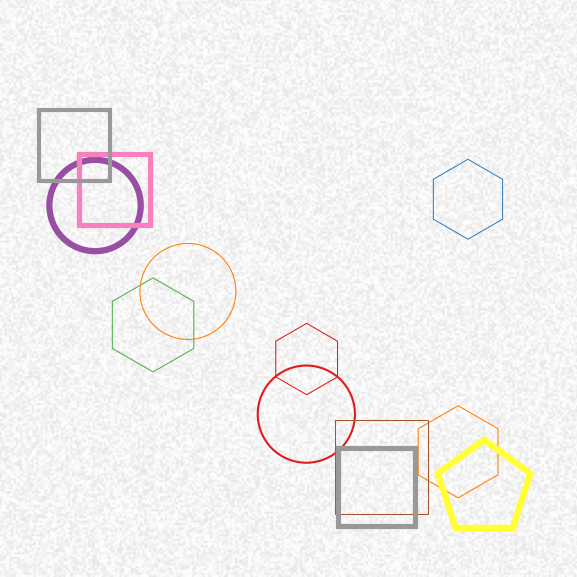[{"shape": "circle", "thickness": 1, "radius": 0.42, "center": [0.53, 0.282]}, {"shape": "hexagon", "thickness": 0.5, "radius": 0.31, "center": [0.531, 0.377]}, {"shape": "hexagon", "thickness": 0.5, "radius": 0.35, "center": [0.81, 0.654]}, {"shape": "hexagon", "thickness": 0.5, "radius": 0.41, "center": [0.265, 0.437]}, {"shape": "circle", "thickness": 3, "radius": 0.4, "center": [0.165, 0.643]}, {"shape": "hexagon", "thickness": 0.5, "radius": 0.4, "center": [0.793, 0.217]}, {"shape": "circle", "thickness": 0.5, "radius": 0.42, "center": [0.325, 0.494]}, {"shape": "pentagon", "thickness": 3, "radius": 0.42, "center": [0.838, 0.153]}, {"shape": "square", "thickness": 0.5, "radius": 0.4, "center": [0.661, 0.191]}, {"shape": "square", "thickness": 2.5, "radius": 0.31, "center": [0.198, 0.671]}, {"shape": "square", "thickness": 2, "radius": 0.31, "center": [0.129, 0.746]}, {"shape": "square", "thickness": 2.5, "radius": 0.34, "center": [0.652, 0.156]}]